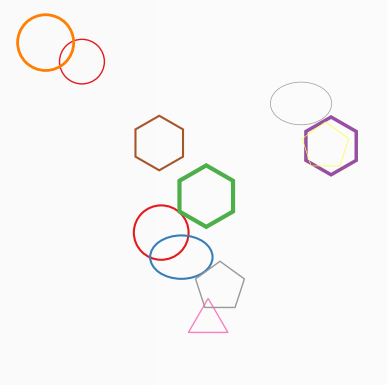[{"shape": "circle", "thickness": 1, "radius": 0.29, "center": [0.212, 0.84]}, {"shape": "circle", "thickness": 1.5, "radius": 0.35, "center": [0.416, 0.396]}, {"shape": "oval", "thickness": 1.5, "radius": 0.4, "center": [0.468, 0.332]}, {"shape": "hexagon", "thickness": 3, "radius": 0.4, "center": [0.532, 0.491]}, {"shape": "hexagon", "thickness": 2.5, "radius": 0.37, "center": [0.854, 0.621]}, {"shape": "circle", "thickness": 2, "radius": 0.36, "center": [0.118, 0.889]}, {"shape": "pentagon", "thickness": 0.5, "radius": 0.32, "center": [0.84, 0.62]}, {"shape": "hexagon", "thickness": 1.5, "radius": 0.35, "center": [0.411, 0.628]}, {"shape": "triangle", "thickness": 1, "radius": 0.29, "center": [0.537, 0.166]}, {"shape": "oval", "thickness": 0.5, "radius": 0.4, "center": [0.777, 0.731]}, {"shape": "pentagon", "thickness": 1, "radius": 0.33, "center": [0.568, 0.255]}]